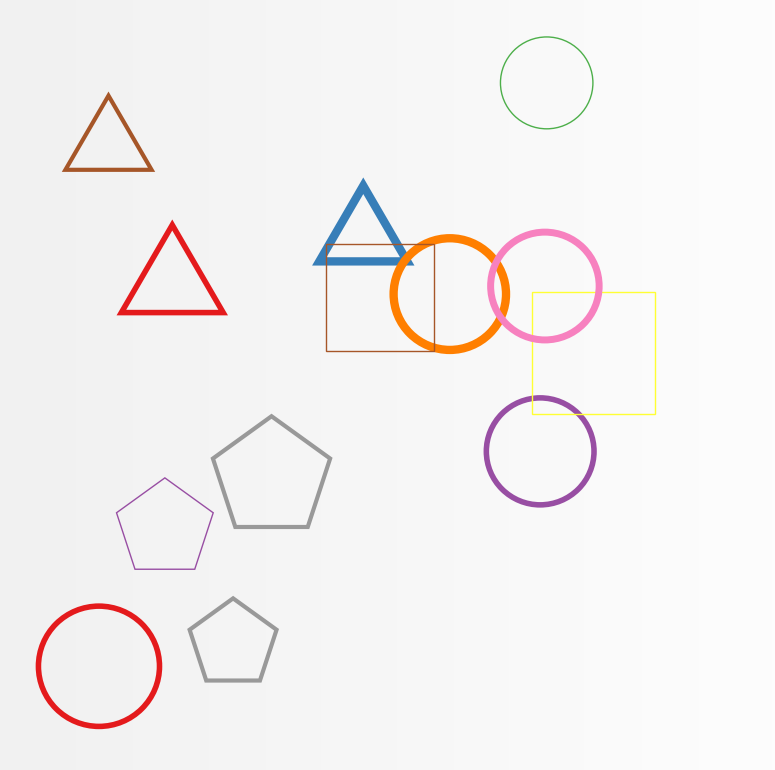[{"shape": "triangle", "thickness": 2, "radius": 0.38, "center": [0.222, 0.632]}, {"shape": "circle", "thickness": 2, "radius": 0.39, "center": [0.128, 0.135]}, {"shape": "triangle", "thickness": 3, "radius": 0.33, "center": [0.469, 0.693]}, {"shape": "circle", "thickness": 0.5, "radius": 0.3, "center": [0.705, 0.892]}, {"shape": "circle", "thickness": 2, "radius": 0.35, "center": [0.697, 0.414]}, {"shape": "pentagon", "thickness": 0.5, "radius": 0.33, "center": [0.213, 0.314]}, {"shape": "circle", "thickness": 3, "radius": 0.36, "center": [0.58, 0.618]}, {"shape": "square", "thickness": 0.5, "radius": 0.4, "center": [0.766, 0.541]}, {"shape": "square", "thickness": 0.5, "radius": 0.35, "center": [0.491, 0.614]}, {"shape": "triangle", "thickness": 1.5, "radius": 0.32, "center": [0.14, 0.812]}, {"shape": "circle", "thickness": 2.5, "radius": 0.35, "center": [0.703, 0.629]}, {"shape": "pentagon", "thickness": 1.5, "radius": 0.4, "center": [0.35, 0.38]}, {"shape": "pentagon", "thickness": 1.5, "radius": 0.29, "center": [0.301, 0.164]}]